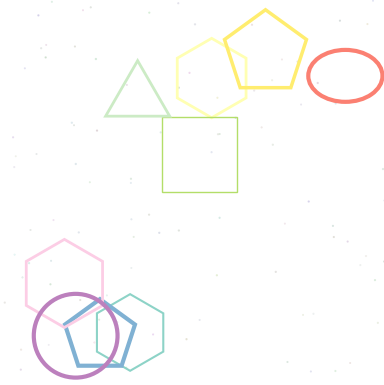[{"shape": "hexagon", "thickness": 1.5, "radius": 0.5, "center": [0.338, 0.136]}, {"shape": "hexagon", "thickness": 2, "radius": 0.52, "center": [0.55, 0.797]}, {"shape": "oval", "thickness": 3, "radius": 0.48, "center": [0.897, 0.803]}, {"shape": "pentagon", "thickness": 3, "radius": 0.48, "center": [0.26, 0.127]}, {"shape": "square", "thickness": 1, "radius": 0.48, "center": [0.518, 0.599]}, {"shape": "hexagon", "thickness": 2, "radius": 0.57, "center": [0.167, 0.264]}, {"shape": "circle", "thickness": 3, "radius": 0.54, "center": [0.197, 0.128]}, {"shape": "triangle", "thickness": 2, "radius": 0.48, "center": [0.357, 0.746]}, {"shape": "pentagon", "thickness": 2.5, "radius": 0.56, "center": [0.69, 0.863]}]